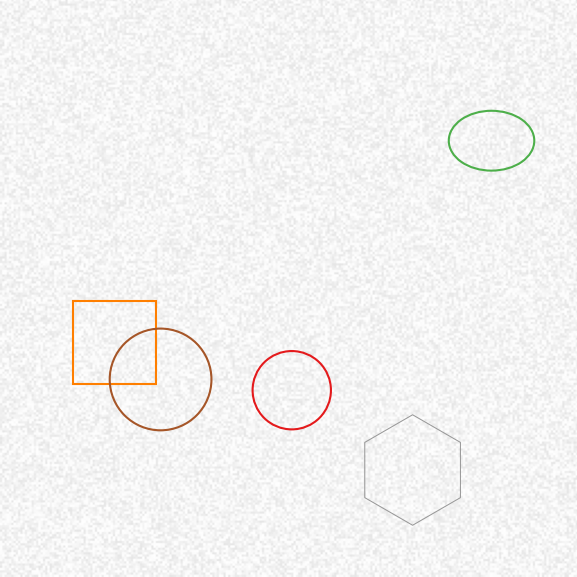[{"shape": "circle", "thickness": 1, "radius": 0.34, "center": [0.505, 0.323]}, {"shape": "oval", "thickness": 1, "radius": 0.37, "center": [0.851, 0.756]}, {"shape": "square", "thickness": 1, "radius": 0.36, "center": [0.198, 0.406]}, {"shape": "circle", "thickness": 1, "radius": 0.44, "center": [0.278, 0.342]}, {"shape": "hexagon", "thickness": 0.5, "radius": 0.48, "center": [0.714, 0.185]}]